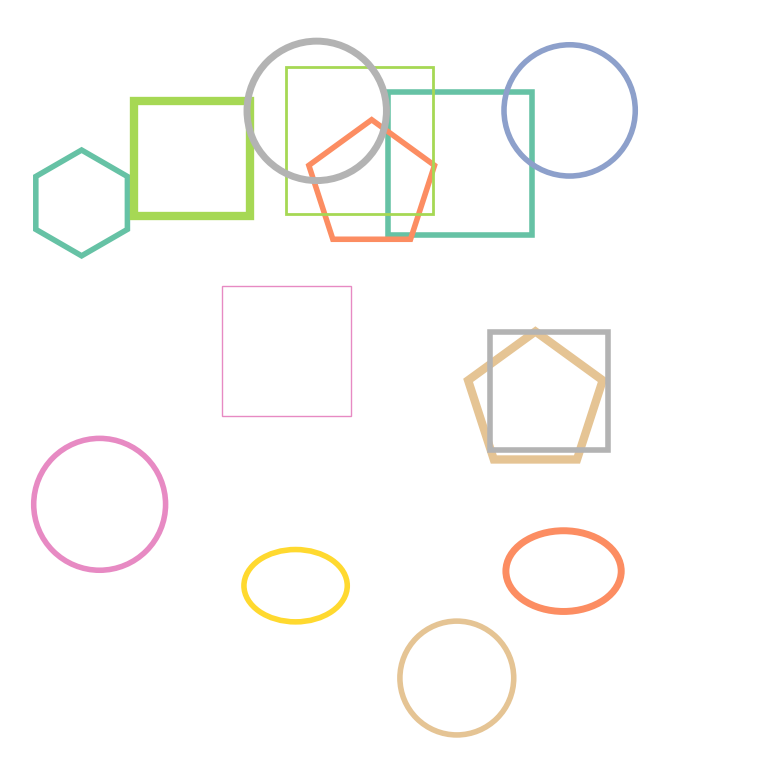[{"shape": "hexagon", "thickness": 2, "radius": 0.34, "center": [0.106, 0.736]}, {"shape": "square", "thickness": 2, "radius": 0.47, "center": [0.597, 0.788]}, {"shape": "pentagon", "thickness": 2, "radius": 0.43, "center": [0.483, 0.759]}, {"shape": "oval", "thickness": 2.5, "radius": 0.37, "center": [0.732, 0.258]}, {"shape": "circle", "thickness": 2, "radius": 0.43, "center": [0.74, 0.857]}, {"shape": "circle", "thickness": 2, "radius": 0.43, "center": [0.129, 0.345]}, {"shape": "square", "thickness": 0.5, "radius": 0.42, "center": [0.372, 0.544]}, {"shape": "square", "thickness": 1, "radius": 0.48, "center": [0.467, 0.818]}, {"shape": "square", "thickness": 3, "radius": 0.37, "center": [0.249, 0.794]}, {"shape": "oval", "thickness": 2, "radius": 0.34, "center": [0.384, 0.239]}, {"shape": "pentagon", "thickness": 3, "radius": 0.46, "center": [0.695, 0.478]}, {"shape": "circle", "thickness": 2, "radius": 0.37, "center": [0.593, 0.119]}, {"shape": "circle", "thickness": 2.5, "radius": 0.45, "center": [0.411, 0.856]}, {"shape": "square", "thickness": 2, "radius": 0.38, "center": [0.713, 0.492]}]